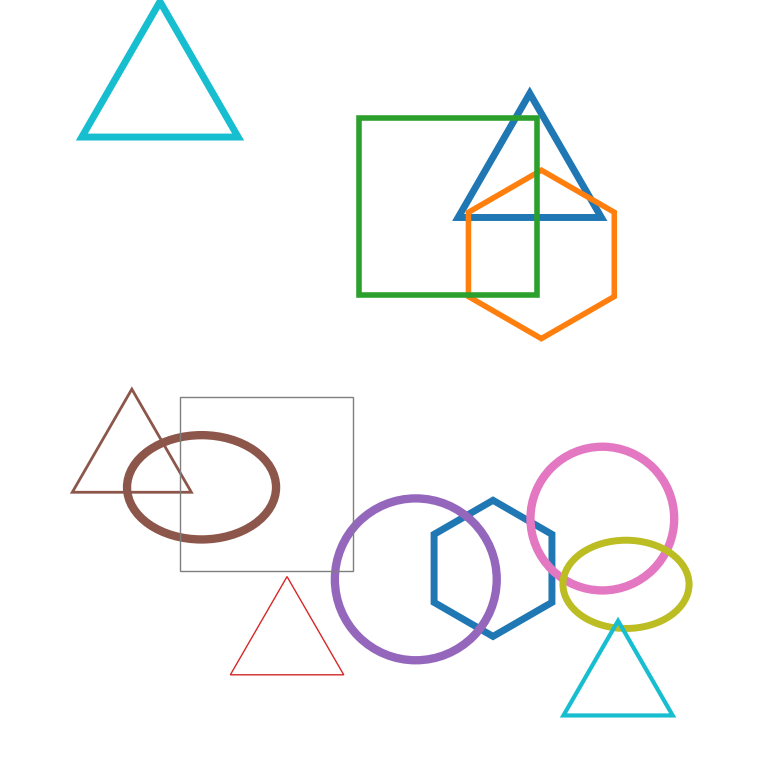[{"shape": "triangle", "thickness": 2.5, "radius": 0.54, "center": [0.688, 0.771]}, {"shape": "hexagon", "thickness": 2.5, "radius": 0.44, "center": [0.64, 0.262]}, {"shape": "hexagon", "thickness": 2, "radius": 0.55, "center": [0.703, 0.67]}, {"shape": "square", "thickness": 2, "radius": 0.58, "center": [0.582, 0.732]}, {"shape": "triangle", "thickness": 0.5, "radius": 0.43, "center": [0.373, 0.166]}, {"shape": "circle", "thickness": 3, "radius": 0.53, "center": [0.54, 0.248]}, {"shape": "triangle", "thickness": 1, "radius": 0.45, "center": [0.171, 0.405]}, {"shape": "oval", "thickness": 3, "radius": 0.48, "center": [0.262, 0.367]}, {"shape": "circle", "thickness": 3, "radius": 0.47, "center": [0.782, 0.327]}, {"shape": "square", "thickness": 0.5, "radius": 0.56, "center": [0.346, 0.372]}, {"shape": "oval", "thickness": 2.5, "radius": 0.41, "center": [0.813, 0.241]}, {"shape": "triangle", "thickness": 1.5, "radius": 0.41, "center": [0.803, 0.112]}, {"shape": "triangle", "thickness": 2.5, "radius": 0.59, "center": [0.208, 0.881]}]